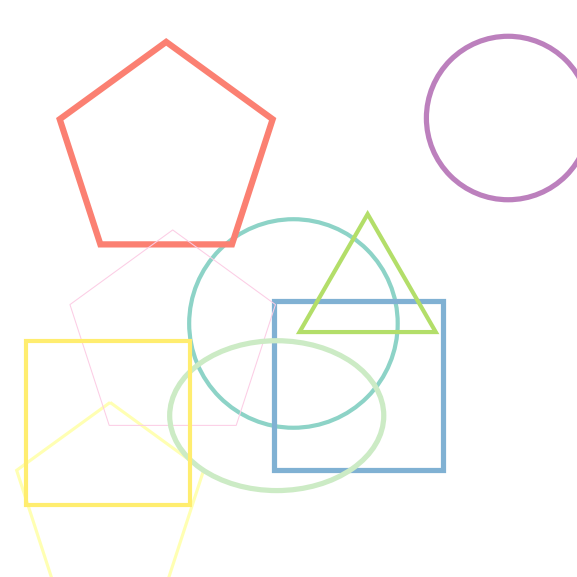[{"shape": "circle", "thickness": 2, "radius": 0.9, "center": [0.508, 0.439]}, {"shape": "pentagon", "thickness": 1.5, "radius": 0.85, "center": [0.191, 0.132]}, {"shape": "pentagon", "thickness": 3, "radius": 0.97, "center": [0.288, 0.733]}, {"shape": "square", "thickness": 2.5, "radius": 0.73, "center": [0.621, 0.331]}, {"shape": "triangle", "thickness": 2, "radius": 0.68, "center": [0.637, 0.492]}, {"shape": "pentagon", "thickness": 0.5, "radius": 0.94, "center": [0.299, 0.414]}, {"shape": "circle", "thickness": 2.5, "radius": 0.71, "center": [0.88, 0.795]}, {"shape": "oval", "thickness": 2.5, "radius": 0.93, "center": [0.479, 0.279]}, {"shape": "square", "thickness": 2, "radius": 0.71, "center": [0.187, 0.267]}]